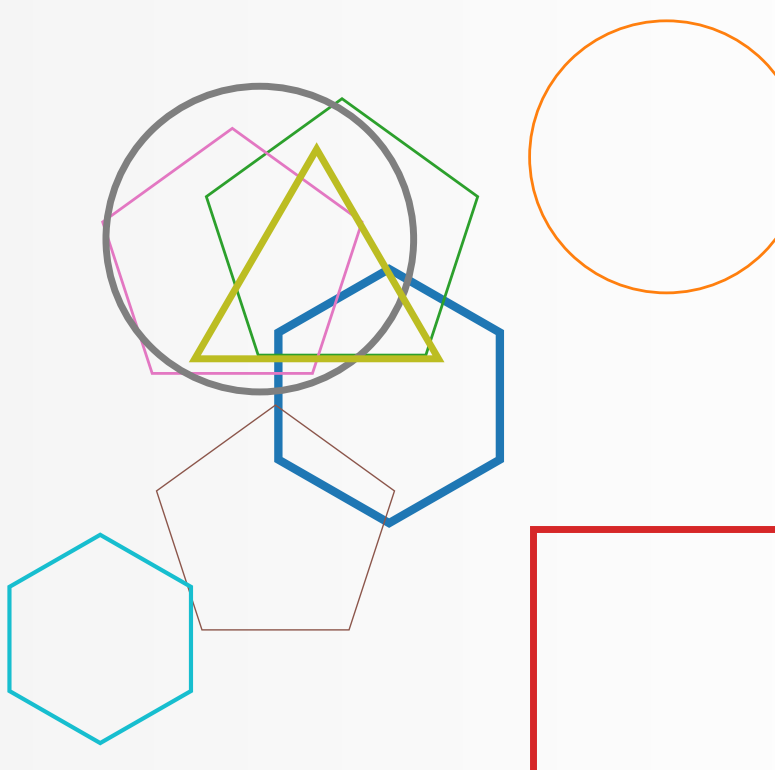[{"shape": "hexagon", "thickness": 3, "radius": 0.83, "center": [0.502, 0.486]}, {"shape": "circle", "thickness": 1, "radius": 0.88, "center": [0.86, 0.796]}, {"shape": "pentagon", "thickness": 1, "radius": 0.92, "center": [0.441, 0.688]}, {"shape": "square", "thickness": 2.5, "radius": 0.9, "center": [0.869, 0.132]}, {"shape": "pentagon", "thickness": 0.5, "radius": 0.81, "center": [0.355, 0.313]}, {"shape": "pentagon", "thickness": 1, "radius": 0.88, "center": [0.3, 0.657]}, {"shape": "circle", "thickness": 2.5, "radius": 0.99, "center": [0.335, 0.689]}, {"shape": "triangle", "thickness": 2.5, "radius": 0.91, "center": [0.409, 0.625]}, {"shape": "hexagon", "thickness": 1.5, "radius": 0.68, "center": [0.129, 0.17]}]